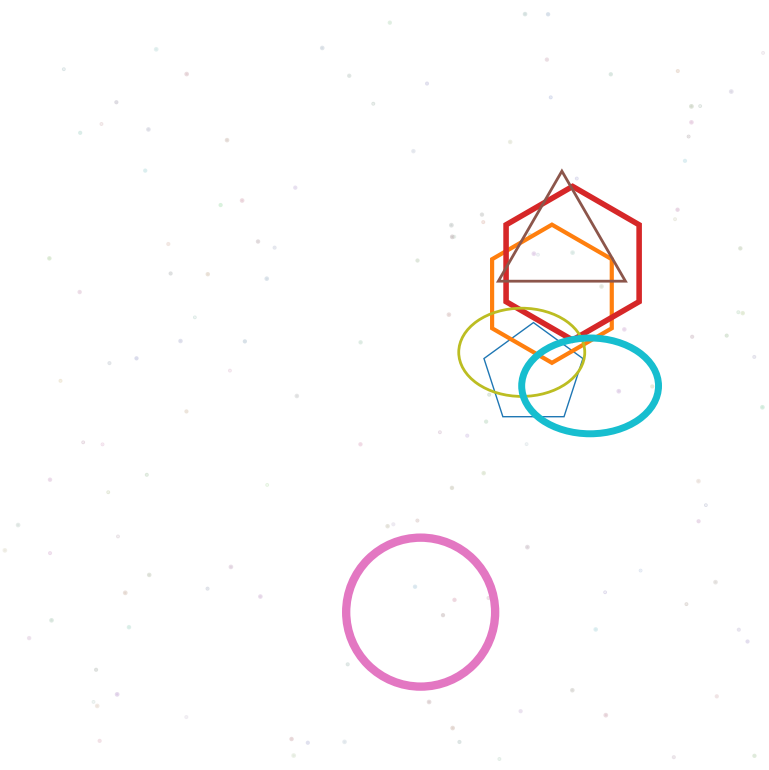[{"shape": "pentagon", "thickness": 0.5, "radius": 0.34, "center": [0.693, 0.513]}, {"shape": "hexagon", "thickness": 1.5, "radius": 0.45, "center": [0.717, 0.619]}, {"shape": "hexagon", "thickness": 2, "radius": 0.5, "center": [0.744, 0.658]}, {"shape": "triangle", "thickness": 1, "radius": 0.48, "center": [0.73, 0.682]}, {"shape": "circle", "thickness": 3, "radius": 0.48, "center": [0.546, 0.205]}, {"shape": "oval", "thickness": 1, "radius": 0.41, "center": [0.678, 0.542]}, {"shape": "oval", "thickness": 2.5, "radius": 0.44, "center": [0.766, 0.499]}]